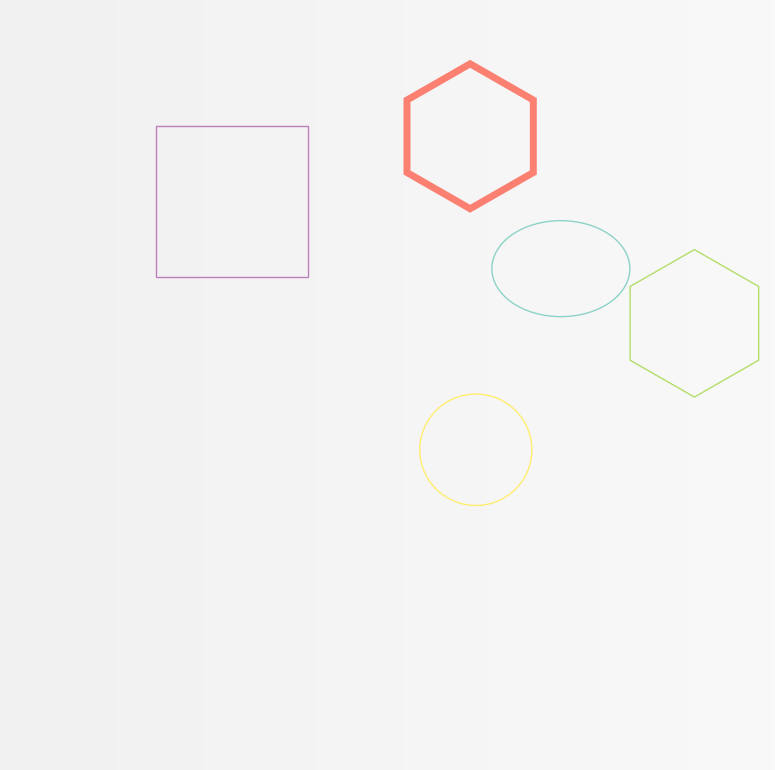[{"shape": "oval", "thickness": 0.5, "radius": 0.45, "center": [0.724, 0.651]}, {"shape": "hexagon", "thickness": 2.5, "radius": 0.47, "center": [0.607, 0.823]}, {"shape": "hexagon", "thickness": 0.5, "radius": 0.48, "center": [0.896, 0.58]}, {"shape": "square", "thickness": 0.5, "radius": 0.49, "center": [0.3, 0.738]}, {"shape": "circle", "thickness": 0.5, "radius": 0.36, "center": [0.614, 0.416]}]